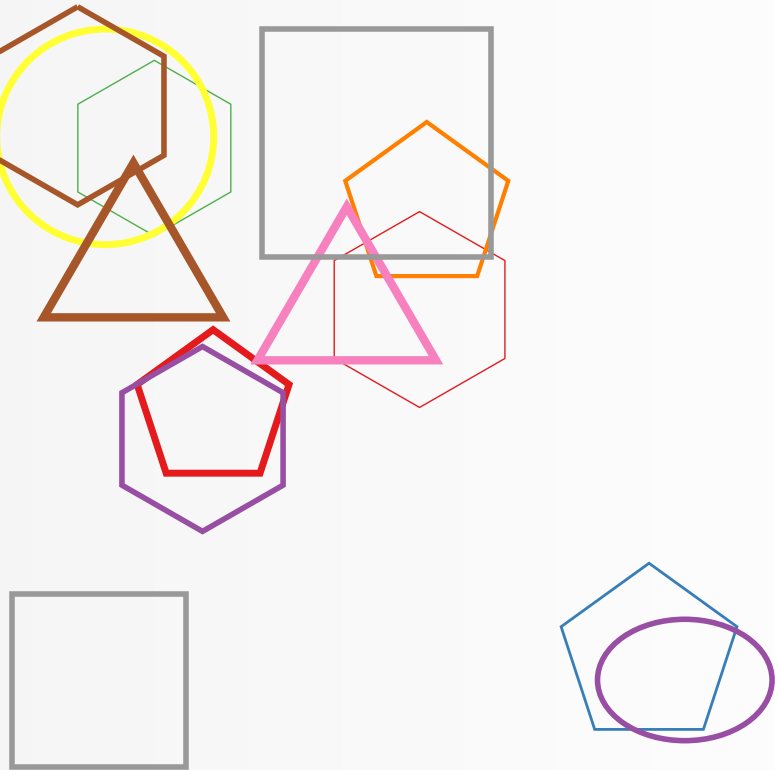[{"shape": "hexagon", "thickness": 0.5, "radius": 0.64, "center": [0.541, 0.598]}, {"shape": "pentagon", "thickness": 2.5, "radius": 0.52, "center": [0.275, 0.469]}, {"shape": "pentagon", "thickness": 1, "radius": 0.6, "center": [0.837, 0.149]}, {"shape": "hexagon", "thickness": 0.5, "radius": 0.57, "center": [0.199, 0.808]}, {"shape": "oval", "thickness": 2, "radius": 0.56, "center": [0.884, 0.117]}, {"shape": "hexagon", "thickness": 2, "radius": 0.6, "center": [0.261, 0.43]}, {"shape": "pentagon", "thickness": 1.5, "radius": 0.55, "center": [0.551, 0.731]}, {"shape": "circle", "thickness": 2.5, "radius": 0.7, "center": [0.136, 0.822]}, {"shape": "hexagon", "thickness": 2, "radius": 0.64, "center": [0.1, 0.863]}, {"shape": "triangle", "thickness": 3, "radius": 0.67, "center": [0.172, 0.655]}, {"shape": "triangle", "thickness": 3, "radius": 0.66, "center": [0.447, 0.599]}, {"shape": "square", "thickness": 2, "radius": 0.56, "center": [0.127, 0.116]}, {"shape": "square", "thickness": 2, "radius": 0.74, "center": [0.486, 0.814]}]